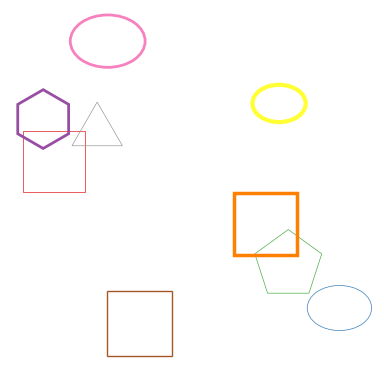[{"shape": "square", "thickness": 0.5, "radius": 0.4, "center": [0.14, 0.58]}, {"shape": "oval", "thickness": 0.5, "radius": 0.42, "center": [0.882, 0.2]}, {"shape": "pentagon", "thickness": 0.5, "radius": 0.46, "center": [0.749, 0.312]}, {"shape": "hexagon", "thickness": 2, "radius": 0.38, "center": [0.112, 0.691]}, {"shape": "square", "thickness": 2.5, "radius": 0.41, "center": [0.69, 0.418]}, {"shape": "oval", "thickness": 3, "radius": 0.35, "center": [0.725, 0.731]}, {"shape": "square", "thickness": 1, "radius": 0.42, "center": [0.363, 0.159]}, {"shape": "oval", "thickness": 2, "radius": 0.49, "center": [0.28, 0.893]}, {"shape": "triangle", "thickness": 0.5, "radius": 0.38, "center": [0.252, 0.659]}]